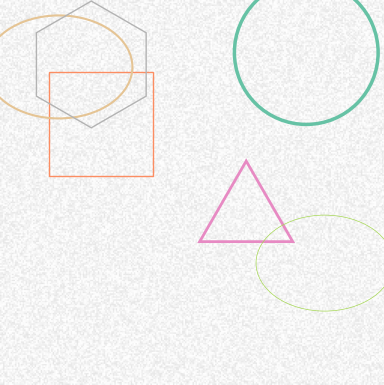[{"shape": "circle", "thickness": 2.5, "radius": 0.93, "center": [0.795, 0.863]}, {"shape": "square", "thickness": 1, "radius": 0.68, "center": [0.262, 0.679]}, {"shape": "triangle", "thickness": 2, "radius": 0.7, "center": [0.639, 0.442]}, {"shape": "oval", "thickness": 0.5, "radius": 0.89, "center": [0.843, 0.317]}, {"shape": "oval", "thickness": 1.5, "radius": 0.96, "center": [0.153, 0.826]}, {"shape": "hexagon", "thickness": 1, "radius": 0.82, "center": [0.237, 0.833]}]